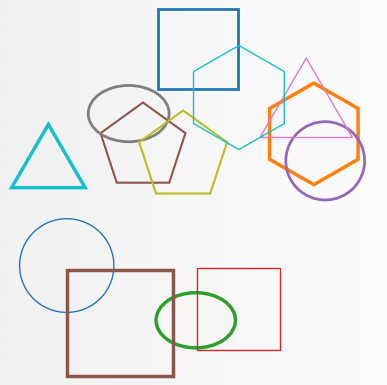[{"shape": "square", "thickness": 2, "radius": 0.52, "center": [0.511, 0.872]}, {"shape": "circle", "thickness": 1, "radius": 0.61, "center": [0.172, 0.31]}, {"shape": "hexagon", "thickness": 2.5, "radius": 0.66, "center": [0.81, 0.652]}, {"shape": "oval", "thickness": 2.5, "radius": 0.51, "center": [0.505, 0.168]}, {"shape": "square", "thickness": 1, "radius": 0.53, "center": [0.615, 0.199]}, {"shape": "circle", "thickness": 2, "radius": 0.51, "center": [0.839, 0.582]}, {"shape": "square", "thickness": 2.5, "radius": 0.69, "center": [0.31, 0.161]}, {"shape": "pentagon", "thickness": 1.5, "radius": 0.58, "center": [0.369, 0.619]}, {"shape": "triangle", "thickness": 1, "radius": 0.69, "center": [0.79, 0.712]}, {"shape": "oval", "thickness": 2, "radius": 0.52, "center": [0.332, 0.705]}, {"shape": "pentagon", "thickness": 1.5, "radius": 0.6, "center": [0.473, 0.594]}, {"shape": "hexagon", "thickness": 1, "radius": 0.68, "center": [0.616, 0.747]}, {"shape": "triangle", "thickness": 2.5, "radius": 0.55, "center": [0.125, 0.567]}]